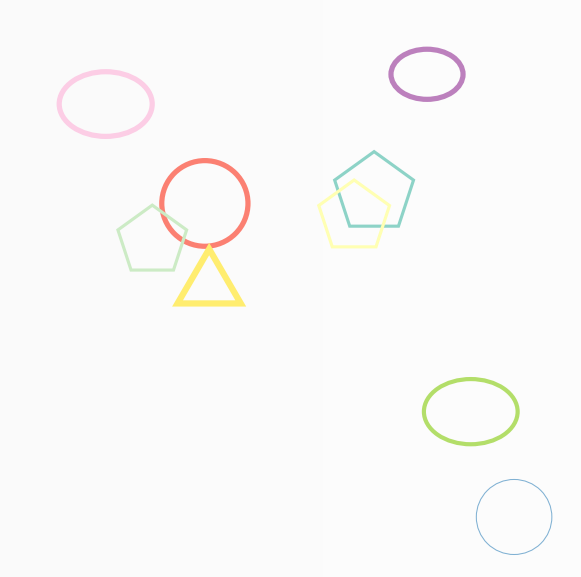[{"shape": "pentagon", "thickness": 1.5, "radius": 0.36, "center": [0.644, 0.665]}, {"shape": "pentagon", "thickness": 1.5, "radius": 0.32, "center": [0.609, 0.623]}, {"shape": "circle", "thickness": 2.5, "radius": 0.37, "center": [0.352, 0.647]}, {"shape": "circle", "thickness": 0.5, "radius": 0.32, "center": [0.884, 0.104]}, {"shape": "oval", "thickness": 2, "radius": 0.4, "center": [0.81, 0.286]}, {"shape": "oval", "thickness": 2.5, "radius": 0.4, "center": [0.182, 0.819]}, {"shape": "oval", "thickness": 2.5, "radius": 0.31, "center": [0.735, 0.871]}, {"shape": "pentagon", "thickness": 1.5, "radius": 0.31, "center": [0.262, 0.582]}, {"shape": "triangle", "thickness": 3, "radius": 0.31, "center": [0.36, 0.505]}]